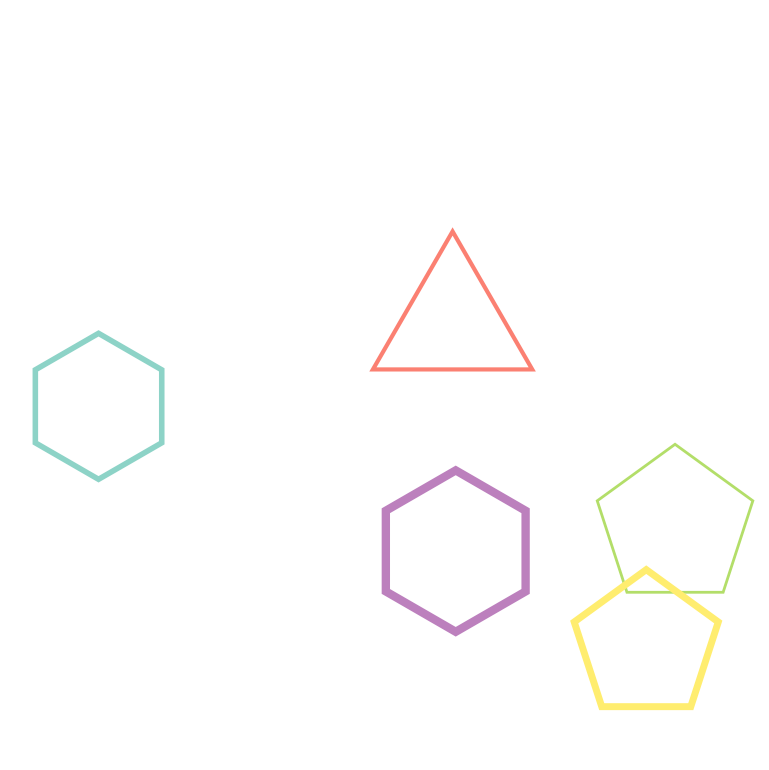[{"shape": "hexagon", "thickness": 2, "radius": 0.47, "center": [0.128, 0.472]}, {"shape": "triangle", "thickness": 1.5, "radius": 0.6, "center": [0.588, 0.58]}, {"shape": "pentagon", "thickness": 1, "radius": 0.53, "center": [0.877, 0.317]}, {"shape": "hexagon", "thickness": 3, "radius": 0.52, "center": [0.592, 0.284]}, {"shape": "pentagon", "thickness": 2.5, "radius": 0.49, "center": [0.839, 0.162]}]